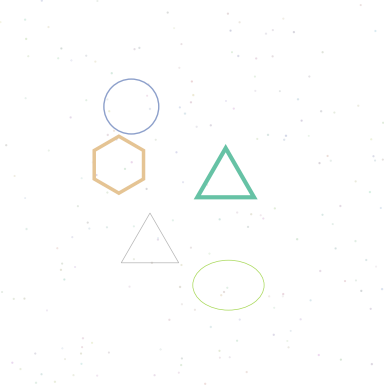[{"shape": "triangle", "thickness": 3, "radius": 0.43, "center": [0.586, 0.53]}, {"shape": "circle", "thickness": 1, "radius": 0.36, "center": [0.341, 0.723]}, {"shape": "oval", "thickness": 0.5, "radius": 0.46, "center": [0.593, 0.259]}, {"shape": "hexagon", "thickness": 2.5, "radius": 0.37, "center": [0.309, 0.572]}, {"shape": "triangle", "thickness": 0.5, "radius": 0.43, "center": [0.39, 0.361]}]